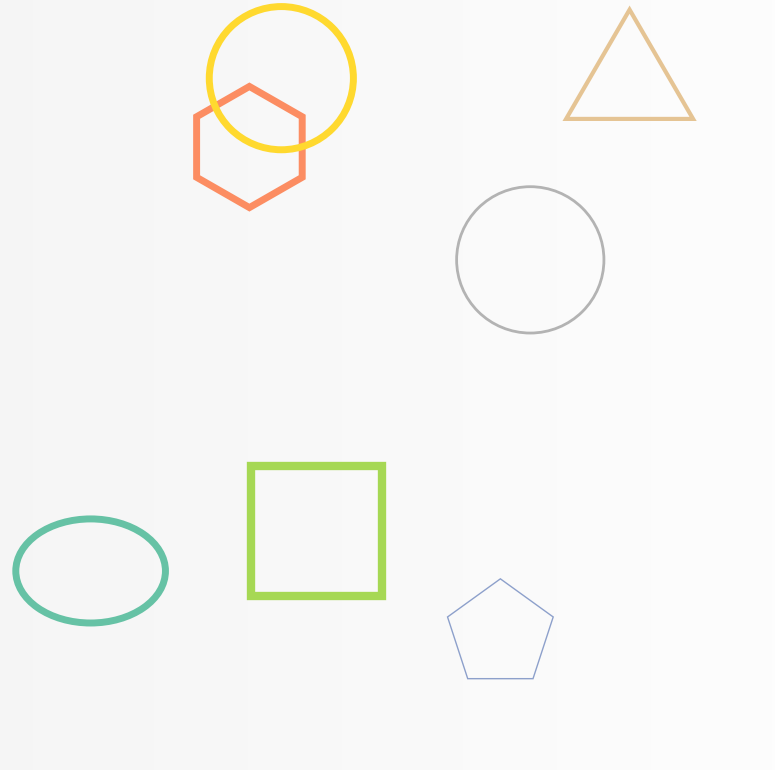[{"shape": "oval", "thickness": 2.5, "radius": 0.48, "center": [0.117, 0.258]}, {"shape": "hexagon", "thickness": 2.5, "radius": 0.39, "center": [0.322, 0.809]}, {"shape": "pentagon", "thickness": 0.5, "radius": 0.36, "center": [0.646, 0.177]}, {"shape": "square", "thickness": 3, "radius": 0.42, "center": [0.409, 0.31]}, {"shape": "circle", "thickness": 2.5, "radius": 0.46, "center": [0.363, 0.898]}, {"shape": "triangle", "thickness": 1.5, "radius": 0.47, "center": [0.812, 0.893]}, {"shape": "circle", "thickness": 1, "radius": 0.48, "center": [0.684, 0.663]}]